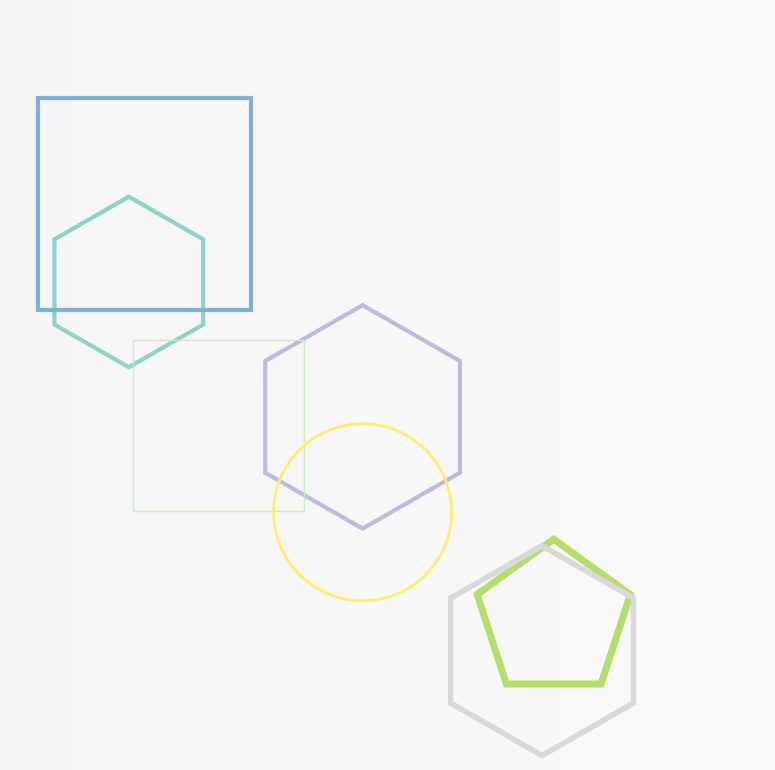[{"shape": "hexagon", "thickness": 1.5, "radius": 0.55, "center": [0.166, 0.634]}, {"shape": "hexagon", "thickness": 1.5, "radius": 0.73, "center": [0.468, 0.459]}, {"shape": "square", "thickness": 1.5, "radius": 0.69, "center": [0.186, 0.735]}, {"shape": "pentagon", "thickness": 2.5, "radius": 0.52, "center": [0.715, 0.196]}, {"shape": "hexagon", "thickness": 2, "radius": 0.68, "center": [0.699, 0.155]}, {"shape": "square", "thickness": 0.5, "radius": 0.55, "center": [0.282, 0.447]}, {"shape": "circle", "thickness": 1, "radius": 0.57, "center": [0.468, 0.335]}]